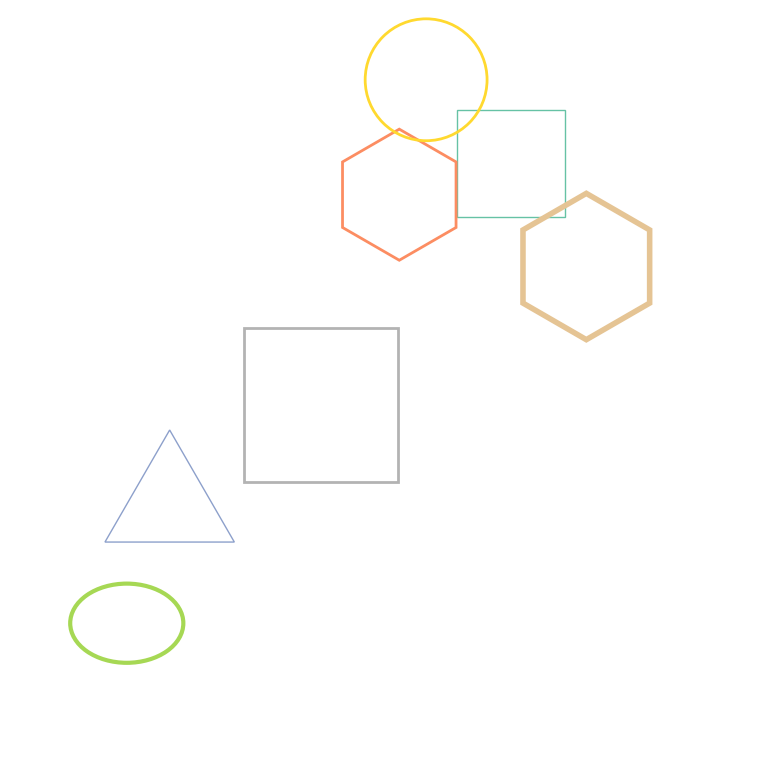[{"shape": "square", "thickness": 0.5, "radius": 0.35, "center": [0.664, 0.788]}, {"shape": "hexagon", "thickness": 1, "radius": 0.43, "center": [0.519, 0.747]}, {"shape": "triangle", "thickness": 0.5, "radius": 0.49, "center": [0.22, 0.345]}, {"shape": "oval", "thickness": 1.5, "radius": 0.37, "center": [0.165, 0.191]}, {"shape": "circle", "thickness": 1, "radius": 0.4, "center": [0.553, 0.896]}, {"shape": "hexagon", "thickness": 2, "radius": 0.47, "center": [0.761, 0.654]}, {"shape": "square", "thickness": 1, "radius": 0.5, "center": [0.417, 0.474]}]